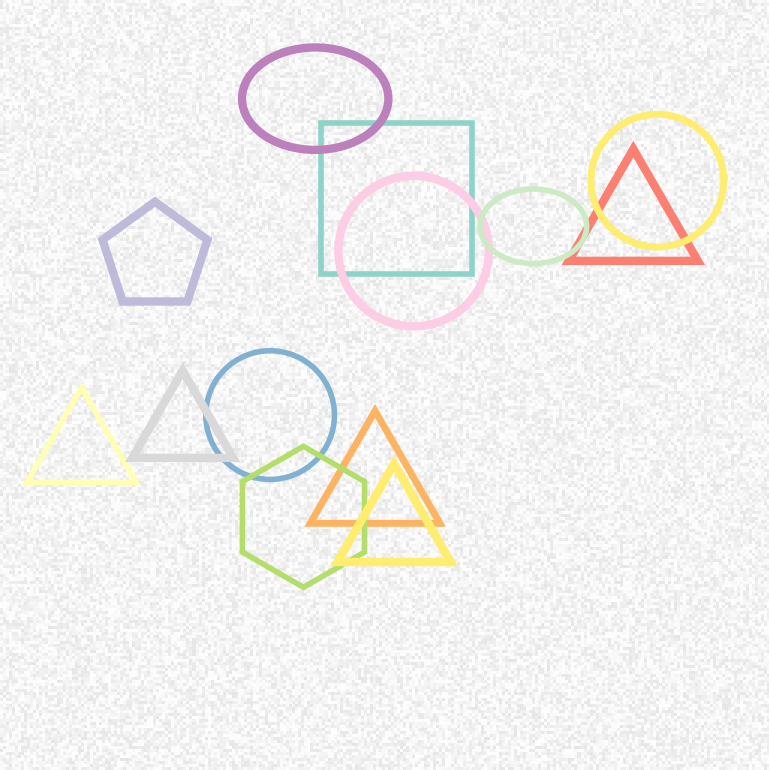[{"shape": "square", "thickness": 2, "radius": 0.49, "center": [0.515, 0.742]}, {"shape": "triangle", "thickness": 2, "radius": 0.41, "center": [0.106, 0.414]}, {"shape": "pentagon", "thickness": 3, "radius": 0.36, "center": [0.201, 0.666]}, {"shape": "triangle", "thickness": 3, "radius": 0.48, "center": [0.823, 0.71]}, {"shape": "circle", "thickness": 2, "radius": 0.42, "center": [0.351, 0.461]}, {"shape": "triangle", "thickness": 2.5, "radius": 0.49, "center": [0.487, 0.369]}, {"shape": "hexagon", "thickness": 2, "radius": 0.46, "center": [0.394, 0.329]}, {"shape": "circle", "thickness": 3, "radius": 0.49, "center": [0.537, 0.674]}, {"shape": "triangle", "thickness": 3, "radius": 0.38, "center": [0.237, 0.443]}, {"shape": "oval", "thickness": 3, "radius": 0.48, "center": [0.409, 0.872]}, {"shape": "oval", "thickness": 2, "radius": 0.35, "center": [0.693, 0.706]}, {"shape": "triangle", "thickness": 3, "radius": 0.42, "center": [0.512, 0.313]}, {"shape": "circle", "thickness": 2.5, "radius": 0.43, "center": [0.854, 0.765]}]